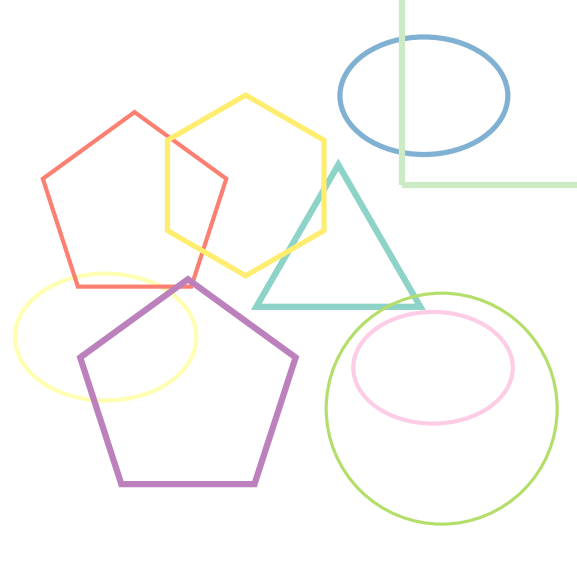[{"shape": "triangle", "thickness": 3, "radius": 0.82, "center": [0.586, 0.55]}, {"shape": "oval", "thickness": 2, "radius": 0.79, "center": [0.183, 0.415]}, {"shape": "pentagon", "thickness": 2, "radius": 0.84, "center": [0.233, 0.638]}, {"shape": "oval", "thickness": 2.5, "radius": 0.73, "center": [0.734, 0.833]}, {"shape": "circle", "thickness": 1.5, "radius": 1.0, "center": [0.765, 0.292]}, {"shape": "oval", "thickness": 2, "radius": 0.69, "center": [0.75, 0.362]}, {"shape": "pentagon", "thickness": 3, "radius": 0.98, "center": [0.325, 0.319]}, {"shape": "square", "thickness": 3, "radius": 0.9, "center": [0.875, 0.857]}, {"shape": "hexagon", "thickness": 2.5, "radius": 0.78, "center": [0.425, 0.678]}]